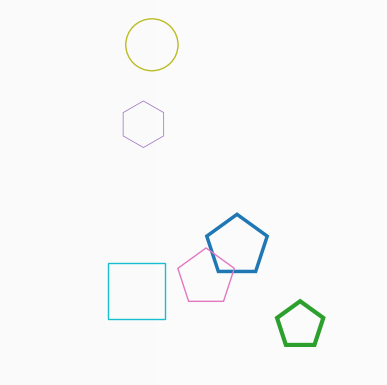[{"shape": "pentagon", "thickness": 2.5, "radius": 0.41, "center": [0.612, 0.361]}, {"shape": "pentagon", "thickness": 3, "radius": 0.31, "center": [0.775, 0.155]}, {"shape": "hexagon", "thickness": 0.5, "radius": 0.3, "center": [0.37, 0.677]}, {"shape": "pentagon", "thickness": 1, "radius": 0.38, "center": [0.532, 0.279]}, {"shape": "circle", "thickness": 1, "radius": 0.34, "center": [0.392, 0.884]}, {"shape": "square", "thickness": 1, "radius": 0.36, "center": [0.353, 0.245]}]